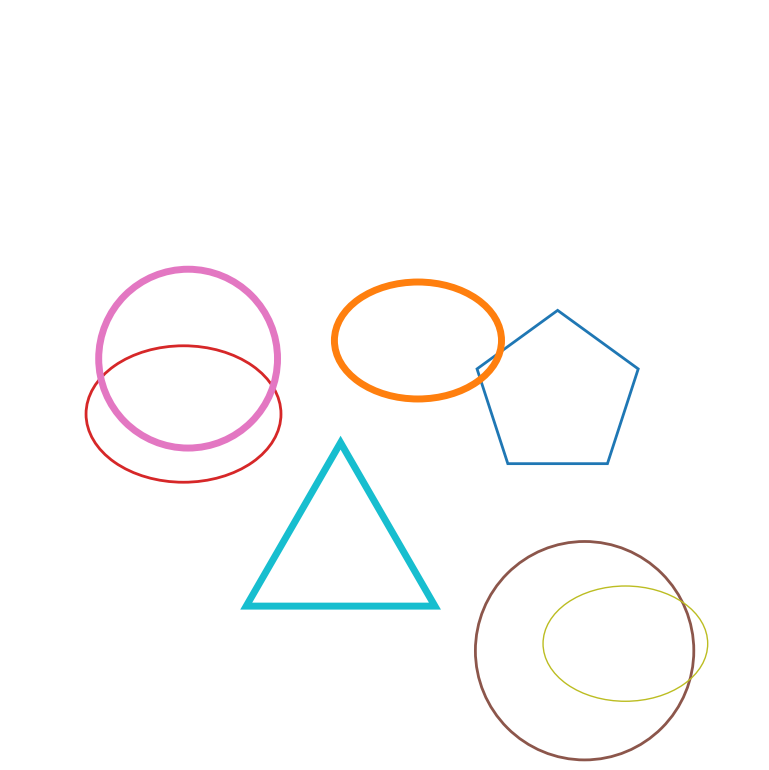[{"shape": "pentagon", "thickness": 1, "radius": 0.55, "center": [0.724, 0.487]}, {"shape": "oval", "thickness": 2.5, "radius": 0.54, "center": [0.543, 0.558]}, {"shape": "oval", "thickness": 1, "radius": 0.63, "center": [0.238, 0.462]}, {"shape": "circle", "thickness": 1, "radius": 0.71, "center": [0.759, 0.155]}, {"shape": "circle", "thickness": 2.5, "radius": 0.58, "center": [0.244, 0.534]}, {"shape": "oval", "thickness": 0.5, "radius": 0.53, "center": [0.812, 0.164]}, {"shape": "triangle", "thickness": 2.5, "radius": 0.71, "center": [0.442, 0.284]}]